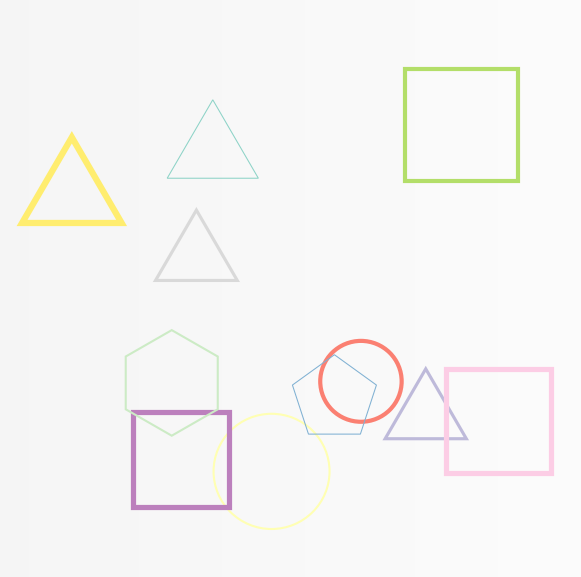[{"shape": "triangle", "thickness": 0.5, "radius": 0.45, "center": [0.366, 0.736]}, {"shape": "circle", "thickness": 1, "radius": 0.5, "center": [0.467, 0.183]}, {"shape": "triangle", "thickness": 1.5, "radius": 0.4, "center": [0.732, 0.28]}, {"shape": "circle", "thickness": 2, "radius": 0.35, "center": [0.621, 0.339]}, {"shape": "pentagon", "thickness": 0.5, "radius": 0.38, "center": [0.575, 0.309]}, {"shape": "square", "thickness": 2, "radius": 0.49, "center": [0.795, 0.783]}, {"shape": "square", "thickness": 2.5, "radius": 0.45, "center": [0.858, 0.269]}, {"shape": "triangle", "thickness": 1.5, "radius": 0.41, "center": [0.338, 0.554]}, {"shape": "square", "thickness": 2.5, "radius": 0.41, "center": [0.311, 0.204]}, {"shape": "hexagon", "thickness": 1, "radius": 0.46, "center": [0.295, 0.336]}, {"shape": "triangle", "thickness": 3, "radius": 0.49, "center": [0.124, 0.662]}]